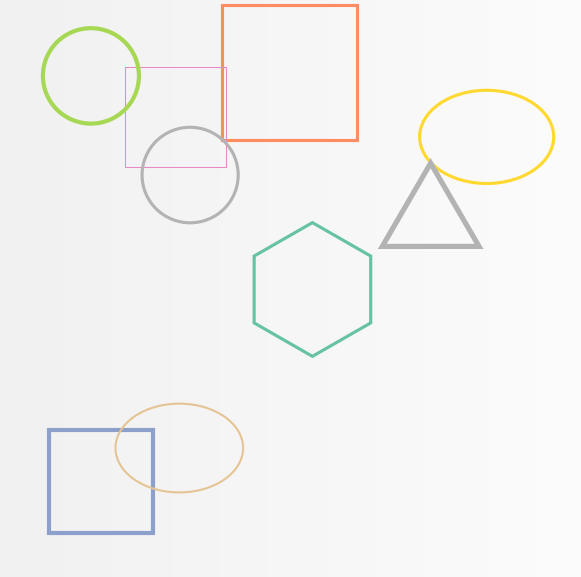[{"shape": "hexagon", "thickness": 1.5, "radius": 0.58, "center": [0.537, 0.498]}, {"shape": "square", "thickness": 1.5, "radius": 0.58, "center": [0.497, 0.873]}, {"shape": "square", "thickness": 2, "radius": 0.44, "center": [0.174, 0.165]}, {"shape": "square", "thickness": 0.5, "radius": 0.43, "center": [0.301, 0.797]}, {"shape": "circle", "thickness": 2, "radius": 0.41, "center": [0.156, 0.868]}, {"shape": "oval", "thickness": 1.5, "radius": 0.58, "center": [0.837, 0.762]}, {"shape": "oval", "thickness": 1, "radius": 0.55, "center": [0.308, 0.223]}, {"shape": "circle", "thickness": 1.5, "radius": 0.41, "center": [0.327, 0.696]}, {"shape": "triangle", "thickness": 2.5, "radius": 0.48, "center": [0.741, 0.62]}]